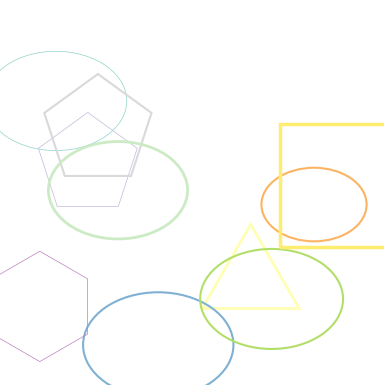[{"shape": "oval", "thickness": 0.5, "radius": 0.92, "center": [0.145, 0.738]}, {"shape": "triangle", "thickness": 2, "radius": 0.73, "center": [0.651, 0.271]}, {"shape": "pentagon", "thickness": 0.5, "radius": 0.67, "center": [0.228, 0.573]}, {"shape": "oval", "thickness": 1.5, "radius": 0.98, "center": [0.411, 0.104]}, {"shape": "oval", "thickness": 1.5, "radius": 0.68, "center": [0.816, 0.469]}, {"shape": "oval", "thickness": 1.5, "radius": 0.93, "center": [0.705, 0.224]}, {"shape": "pentagon", "thickness": 1.5, "radius": 0.73, "center": [0.254, 0.661]}, {"shape": "hexagon", "thickness": 0.5, "radius": 0.72, "center": [0.103, 0.204]}, {"shape": "oval", "thickness": 2, "radius": 0.9, "center": [0.306, 0.506]}, {"shape": "square", "thickness": 2.5, "radius": 0.8, "center": [0.887, 0.518]}]